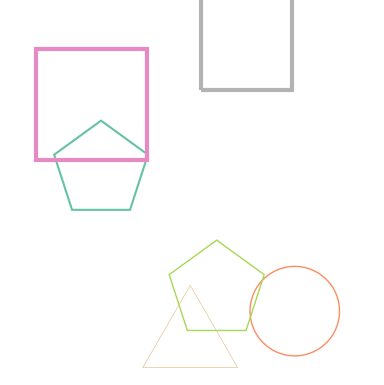[{"shape": "pentagon", "thickness": 1.5, "radius": 0.64, "center": [0.262, 0.559]}, {"shape": "circle", "thickness": 1, "radius": 0.58, "center": [0.766, 0.192]}, {"shape": "square", "thickness": 3, "radius": 0.72, "center": [0.237, 0.728]}, {"shape": "pentagon", "thickness": 1, "radius": 0.65, "center": [0.563, 0.247]}, {"shape": "triangle", "thickness": 0.5, "radius": 0.71, "center": [0.494, 0.116]}, {"shape": "square", "thickness": 3, "radius": 0.59, "center": [0.64, 0.886]}]